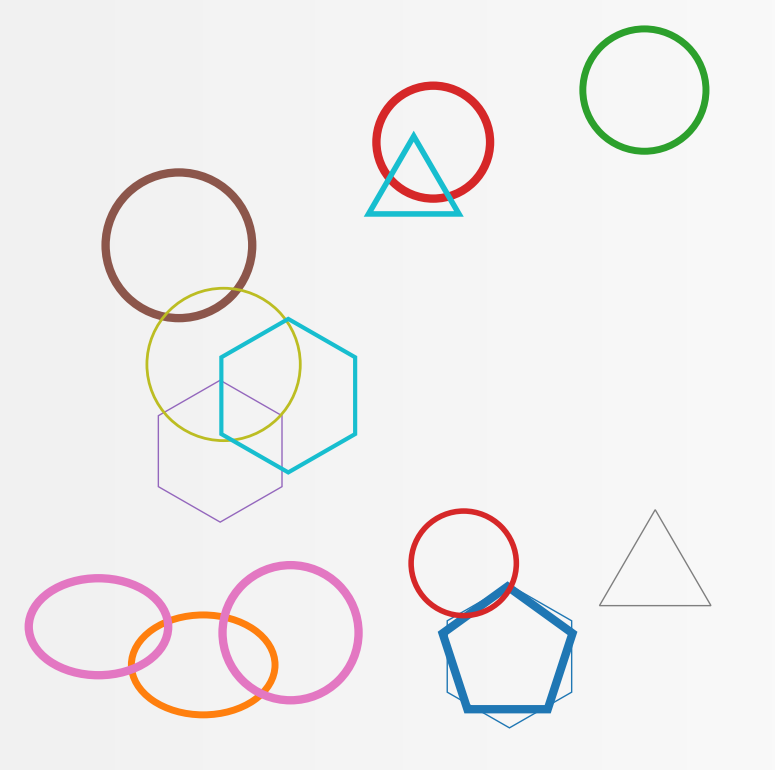[{"shape": "hexagon", "thickness": 0.5, "radius": 0.46, "center": [0.657, 0.147]}, {"shape": "pentagon", "thickness": 3, "radius": 0.44, "center": [0.655, 0.15]}, {"shape": "oval", "thickness": 2.5, "radius": 0.46, "center": [0.262, 0.136]}, {"shape": "circle", "thickness": 2.5, "radius": 0.4, "center": [0.831, 0.883]}, {"shape": "circle", "thickness": 3, "radius": 0.37, "center": [0.559, 0.815]}, {"shape": "circle", "thickness": 2, "radius": 0.34, "center": [0.598, 0.268]}, {"shape": "hexagon", "thickness": 0.5, "radius": 0.46, "center": [0.284, 0.414]}, {"shape": "circle", "thickness": 3, "radius": 0.47, "center": [0.231, 0.681]}, {"shape": "circle", "thickness": 3, "radius": 0.44, "center": [0.375, 0.178]}, {"shape": "oval", "thickness": 3, "radius": 0.45, "center": [0.127, 0.186]}, {"shape": "triangle", "thickness": 0.5, "radius": 0.42, "center": [0.845, 0.255]}, {"shape": "circle", "thickness": 1, "radius": 0.49, "center": [0.289, 0.527]}, {"shape": "hexagon", "thickness": 1.5, "radius": 0.5, "center": [0.372, 0.486]}, {"shape": "triangle", "thickness": 2, "radius": 0.34, "center": [0.534, 0.756]}]